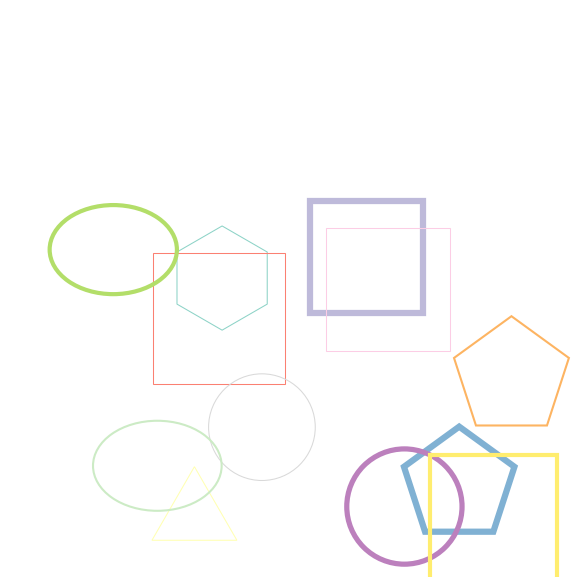[{"shape": "hexagon", "thickness": 0.5, "radius": 0.45, "center": [0.385, 0.518]}, {"shape": "triangle", "thickness": 0.5, "radius": 0.42, "center": [0.337, 0.106]}, {"shape": "square", "thickness": 3, "radius": 0.49, "center": [0.635, 0.554]}, {"shape": "square", "thickness": 0.5, "radius": 0.57, "center": [0.379, 0.448]}, {"shape": "pentagon", "thickness": 3, "radius": 0.5, "center": [0.795, 0.16]}, {"shape": "pentagon", "thickness": 1, "radius": 0.52, "center": [0.886, 0.347]}, {"shape": "oval", "thickness": 2, "radius": 0.55, "center": [0.196, 0.567]}, {"shape": "square", "thickness": 0.5, "radius": 0.54, "center": [0.672, 0.498]}, {"shape": "circle", "thickness": 0.5, "radius": 0.46, "center": [0.454, 0.259]}, {"shape": "circle", "thickness": 2.5, "radius": 0.5, "center": [0.7, 0.122]}, {"shape": "oval", "thickness": 1, "radius": 0.56, "center": [0.272, 0.193]}, {"shape": "square", "thickness": 2, "radius": 0.55, "center": [0.855, 0.102]}]